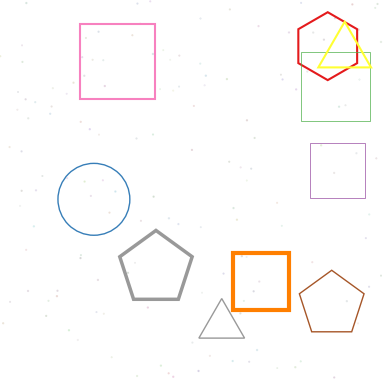[{"shape": "hexagon", "thickness": 1.5, "radius": 0.44, "center": [0.851, 0.88]}, {"shape": "circle", "thickness": 1, "radius": 0.47, "center": [0.244, 0.482]}, {"shape": "square", "thickness": 0.5, "radius": 0.45, "center": [0.872, 0.775]}, {"shape": "square", "thickness": 0.5, "radius": 0.36, "center": [0.877, 0.556]}, {"shape": "square", "thickness": 3, "radius": 0.37, "center": [0.677, 0.268]}, {"shape": "triangle", "thickness": 1.5, "radius": 0.4, "center": [0.895, 0.864]}, {"shape": "pentagon", "thickness": 1, "radius": 0.44, "center": [0.862, 0.21]}, {"shape": "square", "thickness": 1.5, "radius": 0.49, "center": [0.305, 0.841]}, {"shape": "pentagon", "thickness": 2.5, "radius": 0.49, "center": [0.405, 0.303]}, {"shape": "triangle", "thickness": 1, "radius": 0.34, "center": [0.576, 0.156]}]